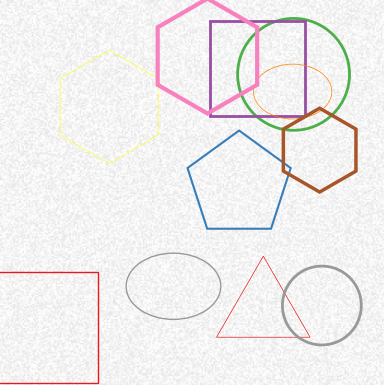[{"shape": "square", "thickness": 1, "radius": 0.72, "center": [0.111, 0.15]}, {"shape": "triangle", "thickness": 0.5, "radius": 0.7, "center": [0.684, 0.194]}, {"shape": "pentagon", "thickness": 1.5, "radius": 0.7, "center": [0.621, 0.52]}, {"shape": "circle", "thickness": 2, "radius": 0.73, "center": [0.763, 0.807]}, {"shape": "square", "thickness": 2, "radius": 0.62, "center": [0.669, 0.822]}, {"shape": "oval", "thickness": 0.5, "radius": 0.51, "center": [0.76, 0.762]}, {"shape": "hexagon", "thickness": 0.5, "radius": 0.74, "center": [0.284, 0.723]}, {"shape": "hexagon", "thickness": 2.5, "radius": 0.54, "center": [0.83, 0.61]}, {"shape": "hexagon", "thickness": 3, "radius": 0.75, "center": [0.539, 0.854]}, {"shape": "circle", "thickness": 2, "radius": 0.51, "center": [0.836, 0.206]}, {"shape": "oval", "thickness": 1, "radius": 0.61, "center": [0.451, 0.256]}]